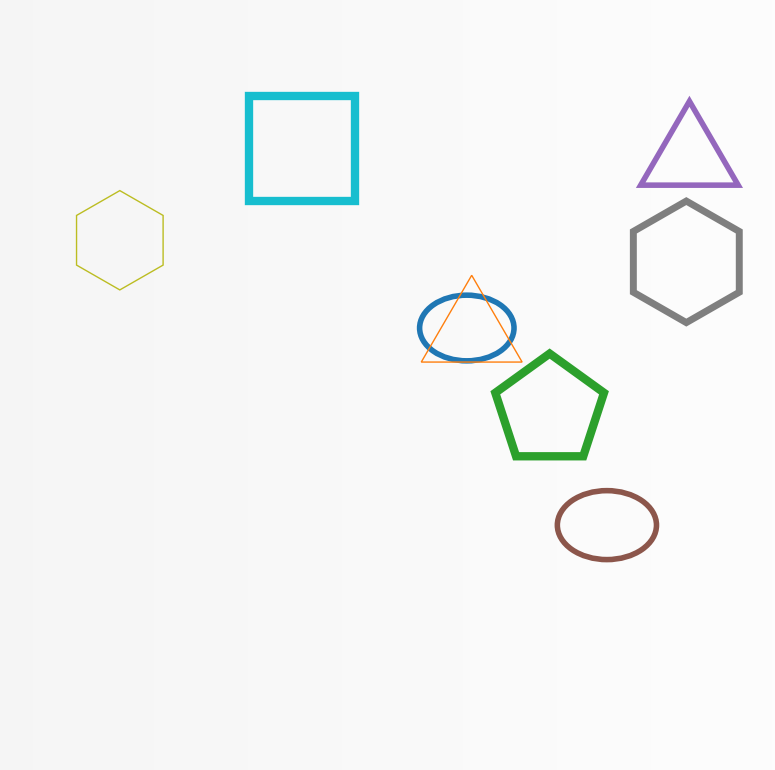[{"shape": "oval", "thickness": 2, "radius": 0.3, "center": [0.602, 0.574]}, {"shape": "triangle", "thickness": 0.5, "radius": 0.38, "center": [0.609, 0.567]}, {"shape": "pentagon", "thickness": 3, "radius": 0.37, "center": [0.709, 0.467]}, {"shape": "triangle", "thickness": 2, "radius": 0.36, "center": [0.89, 0.796]}, {"shape": "oval", "thickness": 2, "radius": 0.32, "center": [0.783, 0.318]}, {"shape": "hexagon", "thickness": 2.5, "radius": 0.39, "center": [0.886, 0.66]}, {"shape": "hexagon", "thickness": 0.5, "radius": 0.32, "center": [0.155, 0.688]}, {"shape": "square", "thickness": 3, "radius": 0.34, "center": [0.39, 0.807]}]